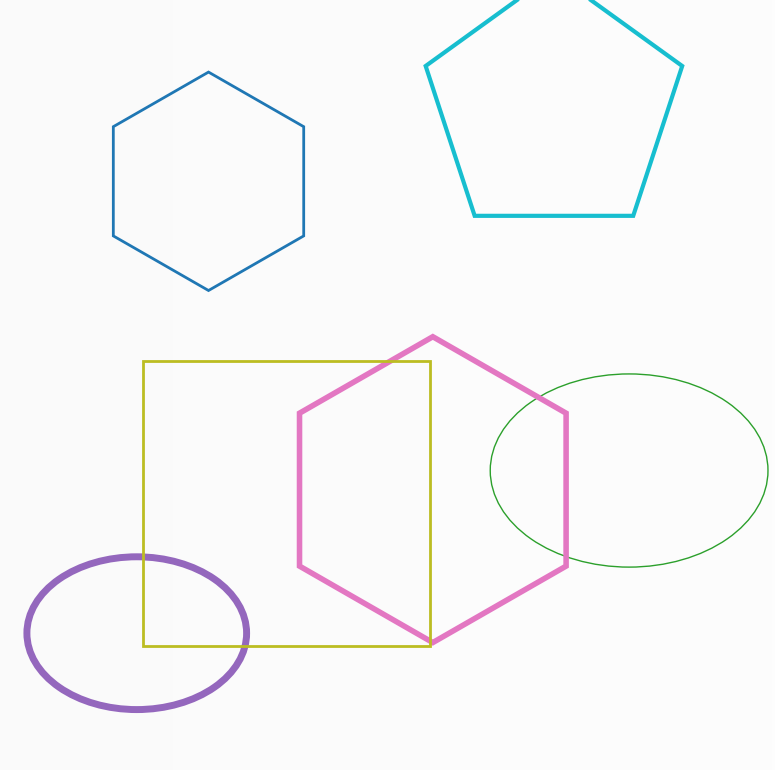[{"shape": "hexagon", "thickness": 1, "radius": 0.71, "center": [0.269, 0.765]}, {"shape": "oval", "thickness": 0.5, "radius": 0.9, "center": [0.812, 0.389]}, {"shape": "oval", "thickness": 2.5, "radius": 0.71, "center": [0.176, 0.178]}, {"shape": "hexagon", "thickness": 2, "radius": 0.99, "center": [0.558, 0.364]}, {"shape": "square", "thickness": 1, "radius": 0.93, "center": [0.37, 0.346]}, {"shape": "pentagon", "thickness": 1.5, "radius": 0.87, "center": [0.715, 0.861]}]